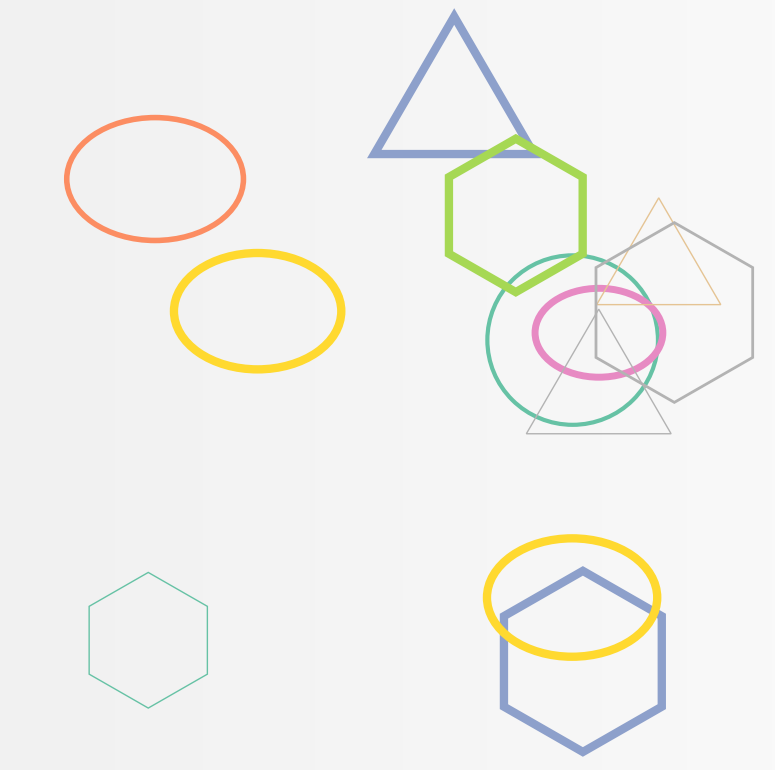[{"shape": "circle", "thickness": 1.5, "radius": 0.55, "center": [0.739, 0.558]}, {"shape": "hexagon", "thickness": 0.5, "radius": 0.44, "center": [0.191, 0.169]}, {"shape": "oval", "thickness": 2, "radius": 0.57, "center": [0.2, 0.767]}, {"shape": "triangle", "thickness": 3, "radius": 0.6, "center": [0.586, 0.859]}, {"shape": "hexagon", "thickness": 3, "radius": 0.59, "center": [0.752, 0.141]}, {"shape": "oval", "thickness": 2.5, "radius": 0.41, "center": [0.773, 0.568]}, {"shape": "hexagon", "thickness": 3, "radius": 0.5, "center": [0.666, 0.72]}, {"shape": "oval", "thickness": 3, "radius": 0.55, "center": [0.738, 0.224]}, {"shape": "oval", "thickness": 3, "radius": 0.54, "center": [0.332, 0.596]}, {"shape": "triangle", "thickness": 0.5, "radius": 0.46, "center": [0.85, 0.651]}, {"shape": "hexagon", "thickness": 1, "radius": 0.58, "center": [0.87, 0.594]}, {"shape": "triangle", "thickness": 0.5, "radius": 0.54, "center": [0.773, 0.491]}]